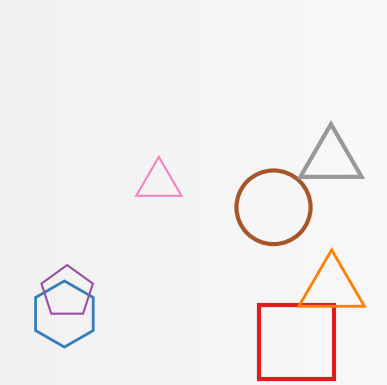[{"shape": "square", "thickness": 3, "radius": 0.48, "center": [0.765, 0.112]}, {"shape": "hexagon", "thickness": 2, "radius": 0.43, "center": [0.166, 0.184]}, {"shape": "pentagon", "thickness": 1.5, "radius": 0.35, "center": [0.173, 0.242]}, {"shape": "triangle", "thickness": 2, "radius": 0.49, "center": [0.856, 0.253]}, {"shape": "circle", "thickness": 3, "radius": 0.48, "center": [0.706, 0.462]}, {"shape": "triangle", "thickness": 1.5, "radius": 0.34, "center": [0.41, 0.525]}, {"shape": "triangle", "thickness": 3, "radius": 0.46, "center": [0.854, 0.586]}]